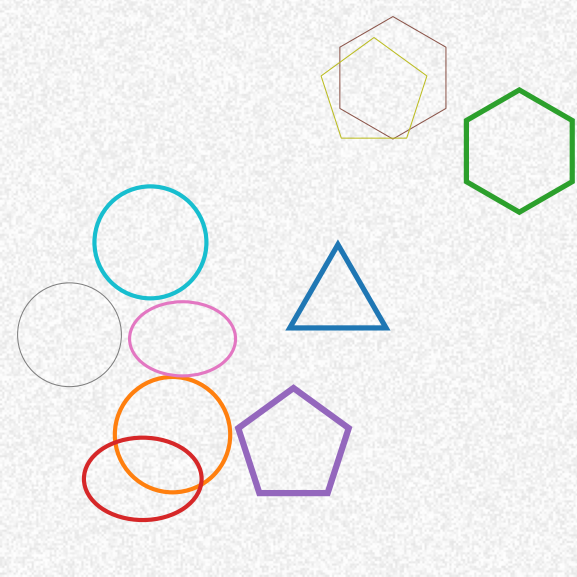[{"shape": "triangle", "thickness": 2.5, "radius": 0.48, "center": [0.585, 0.479]}, {"shape": "circle", "thickness": 2, "radius": 0.5, "center": [0.299, 0.246]}, {"shape": "hexagon", "thickness": 2.5, "radius": 0.53, "center": [0.899, 0.738]}, {"shape": "oval", "thickness": 2, "radius": 0.51, "center": [0.247, 0.17]}, {"shape": "pentagon", "thickness": 3, "radius": 0.5, "center": [0.508, 0.227]}, {"shape": "hexagon", "thickness": 0.5, "radius": 0.53, "center": [0.68, 0.864]}, {"shape": "oval", "thickness": 1.5, "radius": 0.46, "center": [0.316, 0.412]}, {"shape": "circle", "thickness": 0.5, "radius": 0.45, "center": [0.12, 0.419]}, {"shape": "pentagon", "thickness": 0.5, "radius": 0.48, "center": [0.648, 0.838]}, {"shape": "circle", "thickness": 2, "radius": 0.48, "center": [0.26, 0.579]}]